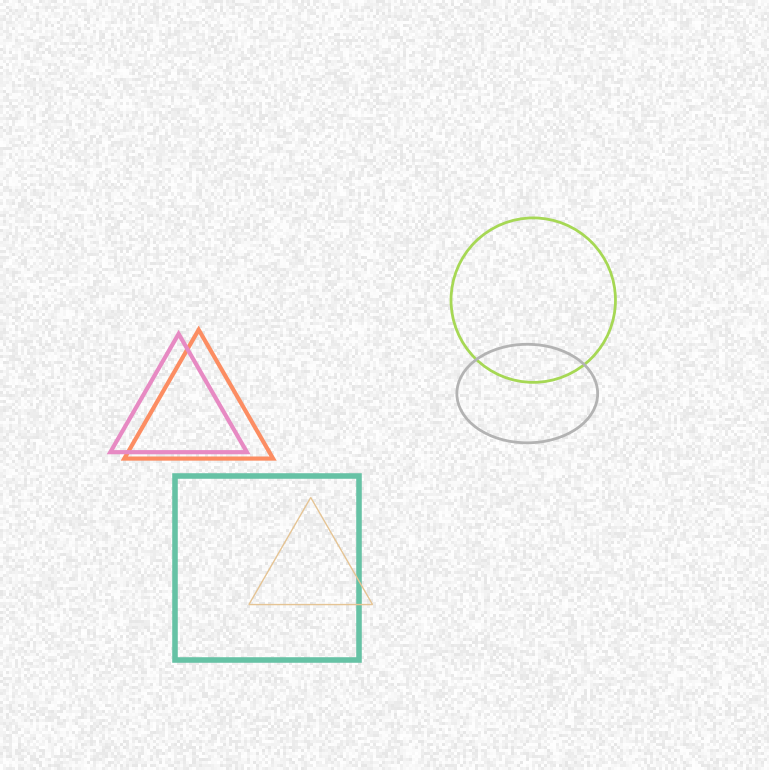[{"shape": "square", "thickness": 2, "radius": 0.6, "center": [0.347, 0.262]}, {"shape": "triangle", "thickness": 1.5, "radius": 0.56, "center": [0.258, 0.46]}, {"shape": "triangle", "thickness": 1.5, "radius": 0.51, "center": [0.232, 0.464]}, {"shape": "circle", "thickness": 1, "radius": 0.53, "center": [0.693, 0.61]}, {"shape": "triangle", "thickness": 0.5, "radius": 0.46, "center": [0.404, 0.261]}, {"shape": "oval", "thickness": 1, "radius": 0.46, "center": [0.685, 0.489]}]